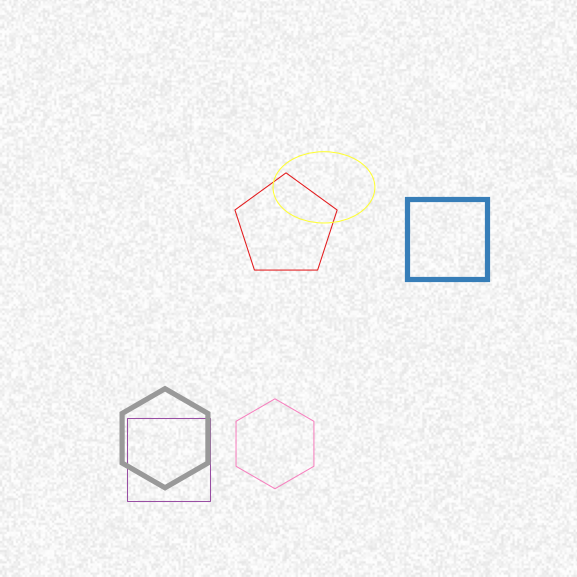[{"shape": "pentagon", "thickness": 0.5, "radius": 0.47, "center": [0.495, 0.607]}, {"shape": "square", "thickness": 2.5, "radius": 0.35, "center": [0.774, 0.586]}, {"shape": "square", "thickness": 0.5, "radius": 0.36, "center": [0.292, 0.203]}, {"shape": "oval", "thickness": 0.5, "radius": 0.44, "center": [0.561, 0.675]}, {"shape": "hexagon", "thickness": 0.5, "radius": 0.39, "center": [0.476, 0.231]}, {"shape": "hexagon", "thickness": 2.5, "radius": 0.43, "center": [0.286, 0.24]}]